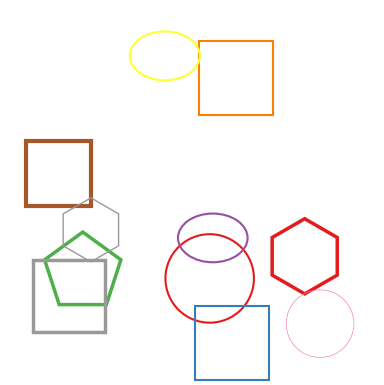[{"shape": "hexagon", "thickness": 2.5, "radius": 0.49, "center": [0.791, 0.334]}, {"shape": "circle", "thickness": 1.5, "radius": 0.57, "center": [0.545, 0.277]}, {"shape": "square", "thickness": 1.5, "radius": 0.48, "center": [0.603, 0.11]}, {"shape": "pentagon", "thickness": 2.5, "radius": 0.52, "center": [0.215, 0.293]}, {"shape": "oval", "thickness": 1.5, "radius": 0.45, "center": [0.553, 0.382]}, {"shape": "square", "thickness": 1.5, "radius": 0.48, "center": [0.613, 0.797]}, {"shape": "oval", "thickness": 1.5, "radius": 0.45, "center": [0.428, 0.855]}, {"shape": "square", "thickness": 3, "radius": 0.42, "center": [0.152, 0.549]}, {"shape": "circle", "thickness": 0.5, "radius": 0.44, "center": [0.831, 0.159]}, {"shape": "square", "thickness": 2.5, "radius": 0.47, "center": [0.179, 0.231]}, {"shape": "hexagon", "thickness": 1, "radius": 0.42, "center": [0.236, 0.403]}]